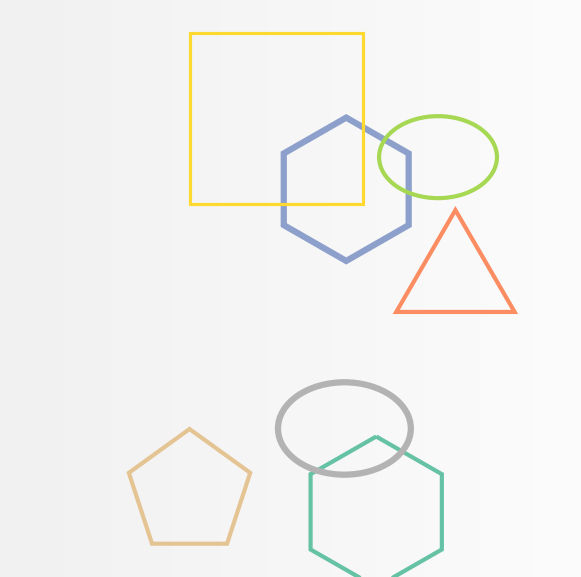[{"shape": "hexagon", "thickness": 2, "radius": 0.65, "center": [0.647, 0.113]}, {"shape": "triangle", "thickness": 2, "radius": 0.59, "center": [0.784, 0.518]}, {"shape": "hexagon", "thickness": 3, "radius": 0.62, "center": [0.596, 0.671]}, {"shape": "oval", "thickness": 2, "radius": 0.51, "center": [0.754, 0.727]}, {"shape": "square", "thickness": 1.5, "radius": 0.74, "center": [0.476, 0.794]}, {"shape": "pentagon", "thickness": 2, "radius": 0.55, "center": [0.326, 0.146]}, {"shape": "oval", "thickness": 3, "radius": 0.57, "center": [0.593, 0.257]}]